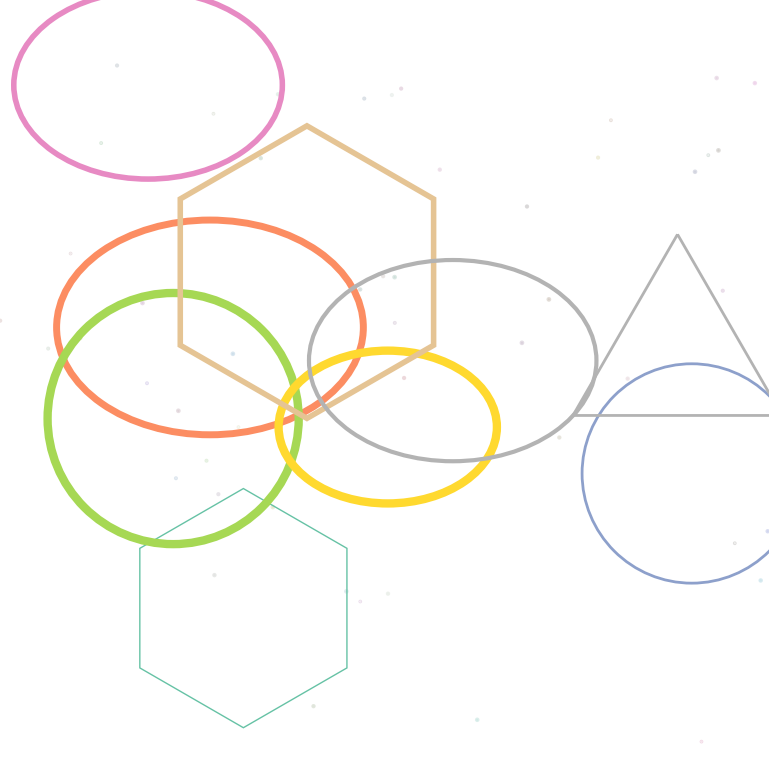[{"shape": "hexagon", "thickness": 0.5, "radius": 0.78, "center": [0.316, 0.21]}, {"shape": "oval", "thickness": 2.5, "radius": 1.0, "center": [0.273, 0.575]}, {"shape": "circle", "thickness": 1, "radius": 0.71, "center": [0.898, 0.385]}, {"shape": "oval", "thickness": 2, "radius": 0.87, "center": [0.192, 0.89]}, {"shape": "circle", "thickness": 3, "radius": 0.82, "center": [0.225, 0.456]}, {"shape": "oval", "thickness": 3, "radius": 0.71, "center": [0.504, 0.445]}, {"shape": "hexagon", "thickness": 2, "radius": 0.95, "center": [0.399, 0.647]}, {"shape": "oval", "thickness": 1.5, "radius": 0.93, "center": [0.588, 0.532]}, {"shape": "triangle", "thickness": 1, "radius": 0.78, "center": [0.88, 0.539]}]